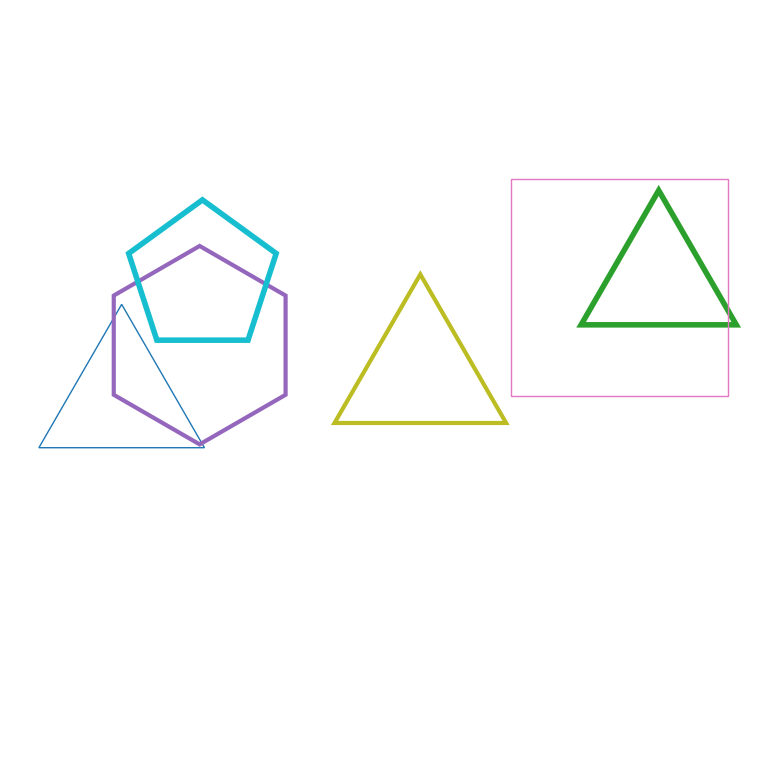[{"shape": "triangle", "thickness": 0.5, "radius": 0.62, "center": [0.158, 0.481]}, {"shape": "triangle", "thickness": 2, "radius": 0.58, "center": [0.855, 0.636]}, {"shape": "hexagon", "thickness": 1.5, "radius": 0.64, "center": [0.259, 0.552]}, {"shape": "square", "thickness": 0.5, "radius": 0.71, "center": [0.804, 0.627]}, {"shape": "triangle", "thickness": 1.5, "radius": 0.64, "center": [0.546, 0.515]}, {"shape": "pentagon", "thickness": 2, "radius": 0.5, "center": [0.263, 0.64]}]